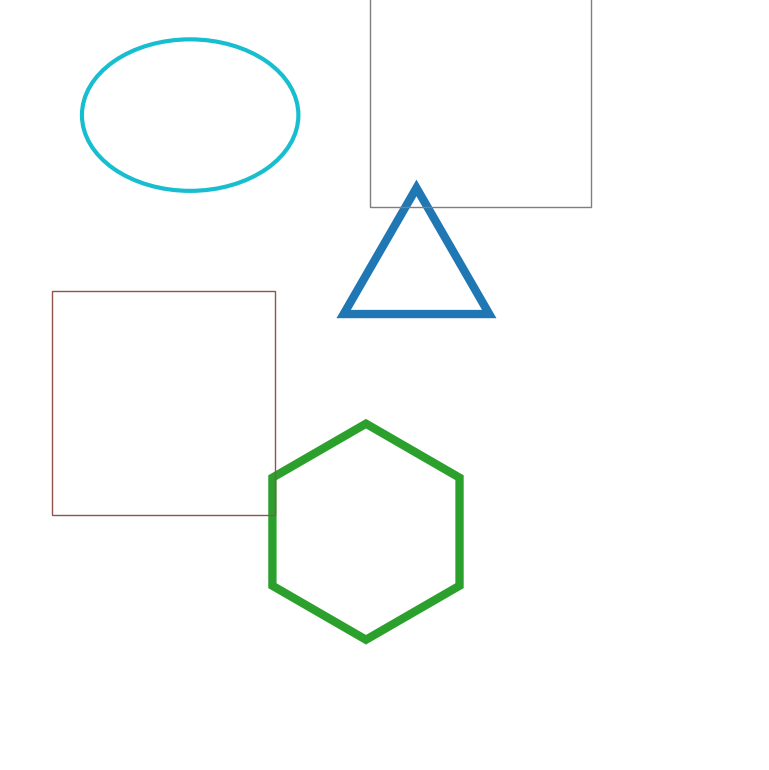[{"shape": "triangle", "thickness": 3, "radius": 0.55, "center": [0.541, 0.647]}, {"shape": "hexagon", "thickness": 3, "radius": 0.7, "center": [0.475, 0.309]}, {"shape": "square", "thickness": 0.5, "radius": 0.73, "center": [0.212, 0.476]}, {"shape": "square", "thickness": 0.5, "radius": 0.72, "center": [0.624, 0.875]}, {"shape": "oval", "thickness": 1.5, "radius": 0.7, "center": [0.247, 0.851]}]